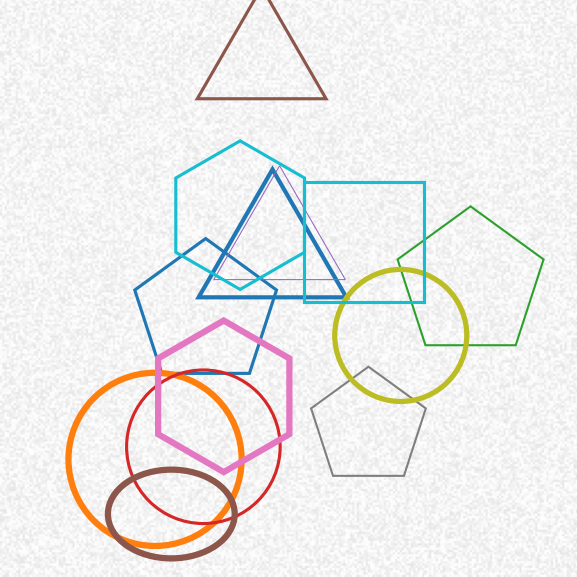[{"shape": "triangle", "thickness": 2, "radius": 0.74, "center": [0.472, 0.558]}, {"shape": "pentagon", "thickness": 1.5, "radius": 0.65, "center": [0.356, 0.457]}, {"shape": "circle", "thickness": 3, "radius": 0.75, "center": [0.268, 0.204]}, {"shape": "pentagon", "thickness": 1, "radius": 0.66, "center": [0.815, 0.509]}, {"shape": "circle", "thickness": 1.5, "radius": 0.66, "center": [0.352, 0.226]}, {"shape": "triangle", "thickness": 0.5, "radius": 0.66, "center": [0.484, 0.581]}, {"shape": "triangle", "thickness": 1.5, "radius": 0.64, "center": [0.453, 0.892]}, {"shape": "oval", "thickness": 3, "radius": 0.55, "center": [0.297, 0.109]}, {"shape": "hexagon", "thickness": 3, "radius": 0.66, "center": [0.387, 0.313]}, {"shape": "pentagon", "thickness": 1, "radius": 0.52, "center": [0.638, 0.26]}, {"shape": "circle", "thickness": 2.5, "radius": 0.57, "center": [0.694, 0.418]}, {"shape": "square", "thickness": 1.5, "radius": 0.52, "center": [0.63, 0.58]}, {"shape": "hexagon", "thickness": 1.5, "radius": 0.64, "center": [0.416, 0.627]}]